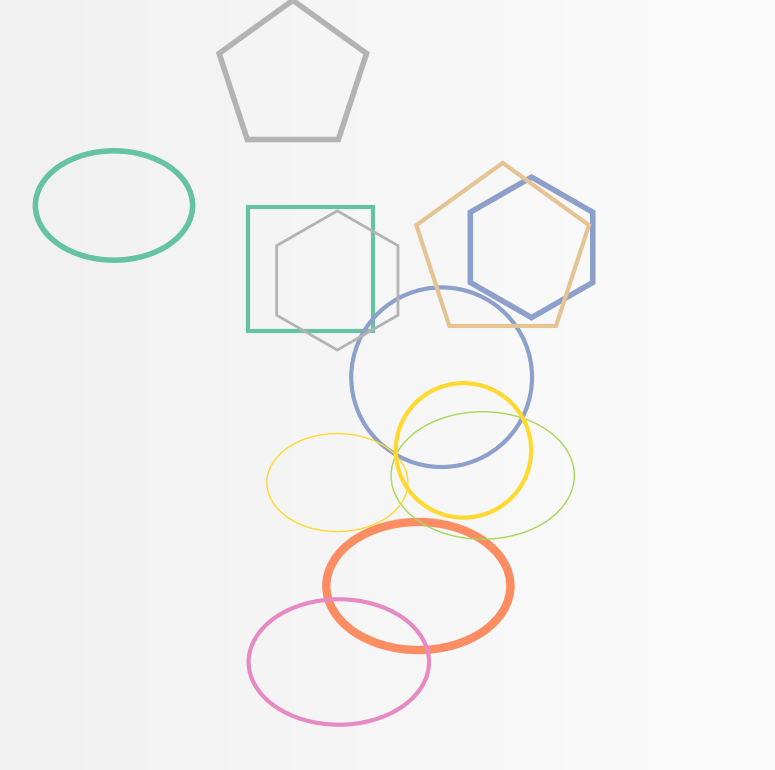[{"shape": "oval", "thickness": 2, "radius": 0.51, "center": [0.147, 0.733]}, {"shape": "square", "thickness": 1.5, "radius": 0.4, "center": [0.4, 0.651]}, {"shape": "oval", "thickness": 3, "radius": 0.59, "center": [0.54, 0.239]}, {"shape": "circle", "thickness": 1.5, "radius": 0.58, "center": [0.57, 0.51]}, {"shape": "hexagon", "thickness": 2, "radius": 0.46, "center": [0.686, 0.679]}, {"shape": "oval", "thickness": 1.5, "radius": 0.58, "center": [0.437, 0.14]}, {"shape": "oval", "thickness": 0.5, "radius": 0.59, "center": [0.623, 0.383]}, {"shape": "circle", "thickness": 1.5, "radius": 0.44, "center": [0.598, 0.415]}, {"shape": "oval", "thickness": 0.5, "radius": 0.45, "center": [0.435, 0.373]}, {"shape": "pentagon", "thickness": 1.5, "radius": 0.59, "center": [0.649, 0.671]}, {"shape": "pentagon", "thickness": 2, "radius": 0.5, "center": [0.378, 0.9]}, {"shape": "hexagon", "thickness": 1, "radius": 0.45, "center": [0.435, 0.636]}]